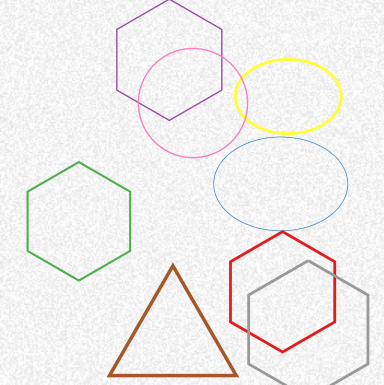[{"shape": "hexagon", "thickness": 2, "radius": 0.78, "center": [0.734, 0.242]}, {"shape": "oval", "thickness": 0.5, "radius": 0.87, "center": [0.729, 0.522]}, {"shape": "hexagon", "thickness": 1.5, "radius": 0.77, "center": [0.205, 0.425]}, {"shape": "hexagon", "thickness": 1, "radius": 0.79, "center": [0.44, 0.845]}, {"shape": "oval", "thickness": 2, "radius": 0.69, "center": [0.749, 0.749]}, {"shape": "triangle", "thickness": 2.5, "radius": 0.95, "center": [0.449, 0.12]}, {"shape": "circle", "thickness": 1, "radius": 0.71, "center": [0.501, 0.732]}, {"shape": "hexagon", "thickness": 2, "radius": 0.89, "center": [0.801, 0.144]}]